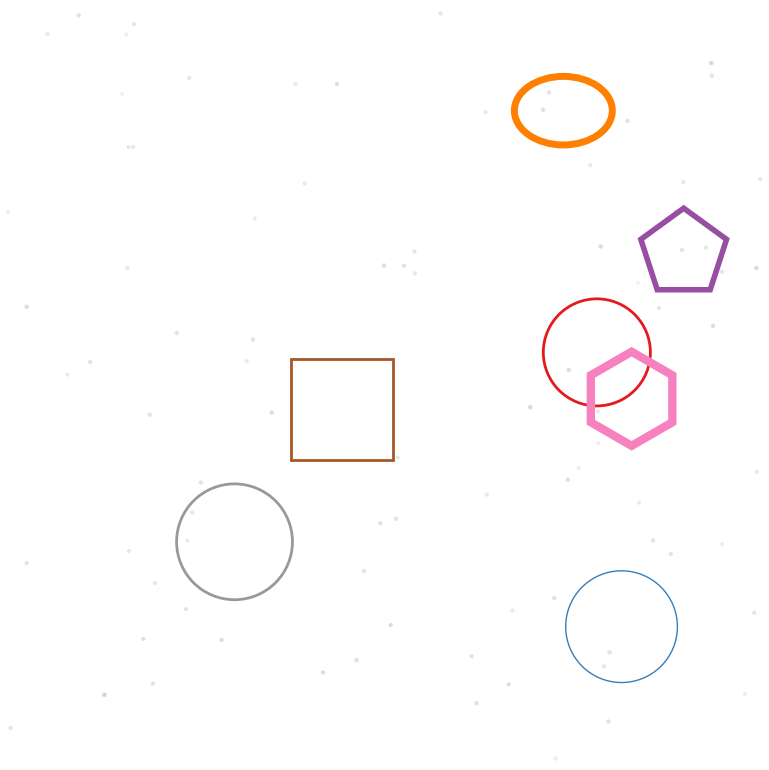[{"shape": "circle", "thickness": 1, "radius": 0.35, "center": [0.775, 0.542]}, {"shape": "circle", "thickness": 0.5, "radius": 0.36, "center": [0.807, 0.186]}, {"shape": "pentagon", "thickness": 2, "radius": 0.29, "center": [0.888, 0.671]}, {"shape": "oval", "thickness": 2.5, "radius": 0.32, "center": [0.732, 0.856]}, {"shape": "square", "thickness": 1, "radius": 0.33, "center": [0.444, 0.468]}, {"shape": "hexagon", "thickness": 3, "radius": 0.31, "center": [0.82, 0.482]}, {"shape": "circle", "thickness": 1, "radius": 0.38, "center": [0.305, 0.296]}]